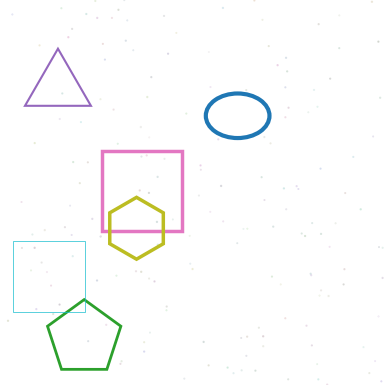[{"shape": "oval", "thickness": 3, "radius": 0.41, "center": [0.617, 0.699]}, {"shape": "pentagon", "thickness": 2, "radius": 0.5, "center": [0.219, 0.122]}, {"shape": "triangle", "thickness": 1.5, "radius": 0.49, "center": [0.151, 0.775]}, {"shape": "square", "thickness": 2.5, "radius": 0.52, "center": [0.368, 0.503]}, {"shape": "hexagon", "thickness": 2.5, "radius": 0.4, "center": [0.355, 0.407]}, {"shape": "square", "thickness": 0.5, "radius": 0.47, "center": [0.128, 0.282]}]